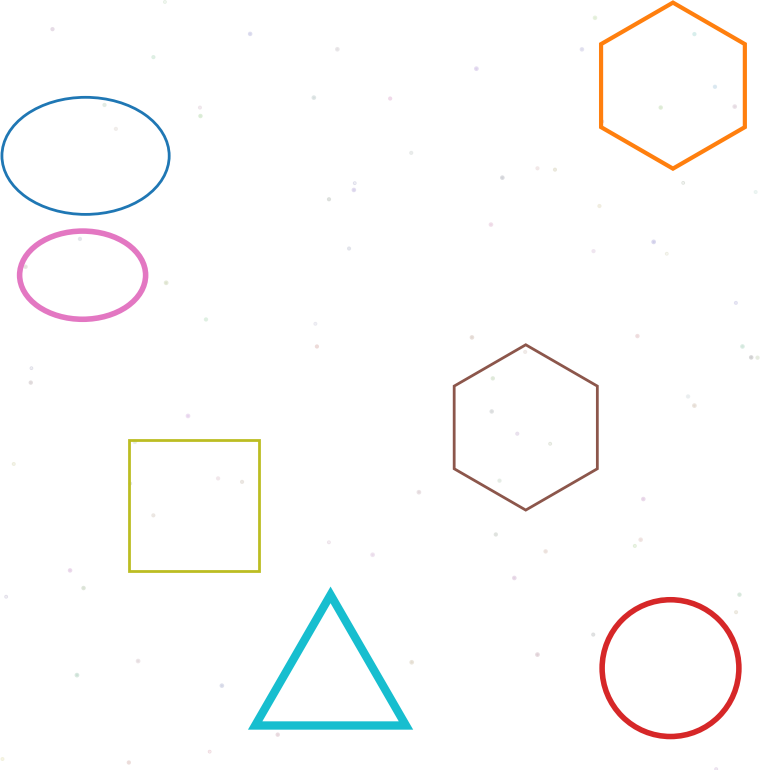[{"shape": "oval", "thickness": 1, "radius": 0.54, "center": [0.111, 0.798]}, {"shape": "hexagon", "thickness": 1.5, "radius": 0.54, "center": [0.874, 0.889]}, {"shape": "circle", "thickness": 2, "radius": 0.44, "center": [0.871, 0.132]}, {"shape": "hexagon", "thickness": 1, "radius": 0.54, "center": [0.683, 0.445]}, {"shape": "oval", "thickness": 2, "radius": 0.41, "center": [0.107, 0.643]}, {"shape": "square", "thickness": 1, "radius": 0.42, "center": [0.252, 0.344]}, {"shape": "triangle", "thickness": 3, "radius": 0.57, "center": [0.429, 0.114]}]